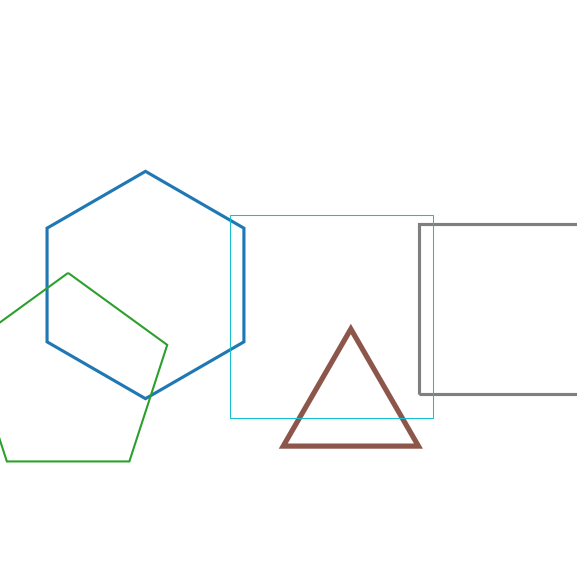[{"shape": "hexagon", "thickness": 1.5, "radius": 0.98, "center": [0.252, 0.506]}, {"shape": "pentagon", "thickness": 1, "radius": 0.9, "center": [0.118, 0.346]}, {"shape": "triangle", "thickness": 2.5, "radius": 0.68, "center": [0.608, 0.294]}, {"shape": "square", "thickness": 1.5, "radius": 0.74, "center": [0.873, 0.464]}, {"shape": "square", "thickness": 0.5, "radius": 0.88, "center": [0.574, 0.452]}]